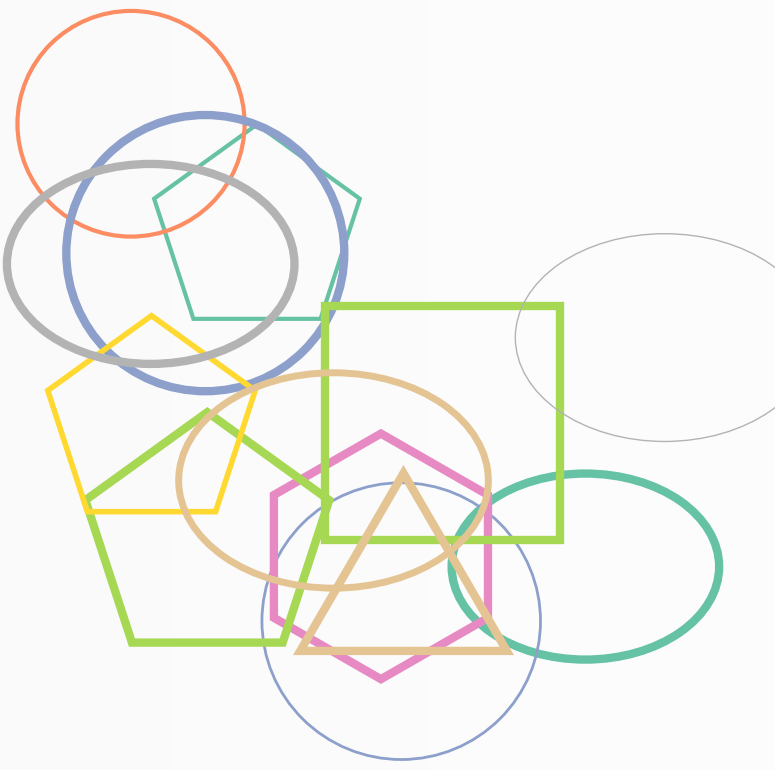[{"shape": "pentagon", "thickness": 1.5, "radius": 0.7, "center": [0.332, 0.699]}, {"shape": "oval", "thickness": 3, "radius": 0.86, "center": [0.755, 0.264]}, {"shape": "circle", "thickness": 1.5, "radius": 0.73, "center": [0.169, 0.839]}, {"shape": "circle", "thickness": 1, "radius": 0.9, "center": [0.518, 0.193]}, {"shape": "circle", "thickness": 3, "radius": 0.9, "center": [0.265, 0.671]}, {"shape": "hexagon", "thickness": 3, "radius": 0.8, "center": [0.492, 0.277]}, {"shape": "pentagon", "thickness": 3, "radius": 0.83, "center": [0.267, 0.299]}, {"shape": "square", "thickness": 3, "radius": 0.76, "center": [0.571, 0.45]}, {"shape": "pentagon", "thickness": 2, "radius": 0.7, "center": [0.195, 0.449]}, {"shape": "oval", "thickness": 2.5, "radius": 1.0, "center": [0.43, 0.376]}, {"shape": "triangle", "thickness": 3, "radius": 0.77, "center": [0.521, 0.232]}, {"shape": "oval", "thickness": 3, "radius": 0.93, "center": [0.194, 0.657]}, {"shape": "oval", "thickness": 0.5, "radius": 0.96, "center": [0.858, 0.562]}]